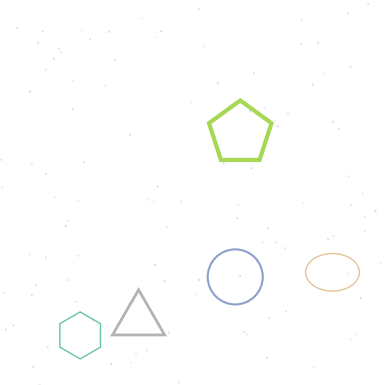[{"shape": "hexagon", "thickness": 1, "radius": 0.3, "center": [0.208, 0.129]}, {"shape": "circle", "thickness": 1.5, "radius": 0.36, "center": [0.611, 0.281]}, {"shape": "pentagon", "thickness": 3, "radius": 0.43, "center": [0.624, 0.654]}, {"shape": "oval", "thickness": 1, "radius": 0.35, "center": [0.864, 0.293]}, {"shape": "triangle", "thickness": 2, "radius": 0.39, "center": [0.36, 0.169]}]